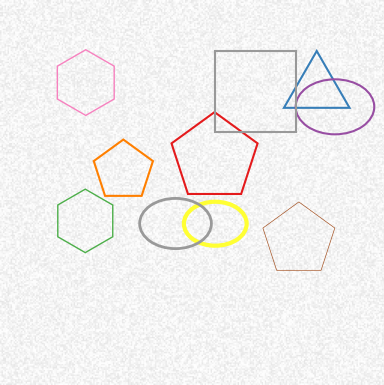[{"shape": "pentagon", "thickness": 1.5, "radius": 0.59, "center": [0.557, 0.591]}, {"shape": "triangle", "thickness": 1.5, "radius": 0.49, "center": [0.823, 0.769]}, {"shape": "hexagon", "thickness": 1, "radius": 0.41, "center": [0.221, 0.426]}, {"shape": "oval", "thickness": 1.5, "radius": 0.51, "center": [0.87, 0.723]}, {"shape": "pentagon", "thickness": 1.5, "radius": 0.4, "center": [0.32, 0.557]}, {"shape": "oval", "thickness": 3, "radius": 0.41, "center": [0.559, 0.419]}, {"shape": "pentagon", "thickness": 0.5, "radius": 0.49, "center": [0.776, 0.377]}, {"shape": "hexagon", "thickness": 1, "radius": 0.43, "center": [0.223, 0.786]}, {"shape": "oval", "thickness": 2, "radius": 0.47, "center": [0.456, 0.419]}, {"shape": "square", "thickness": 1.5, "radius": 0.53, "center": [0.664, 0.763]}]